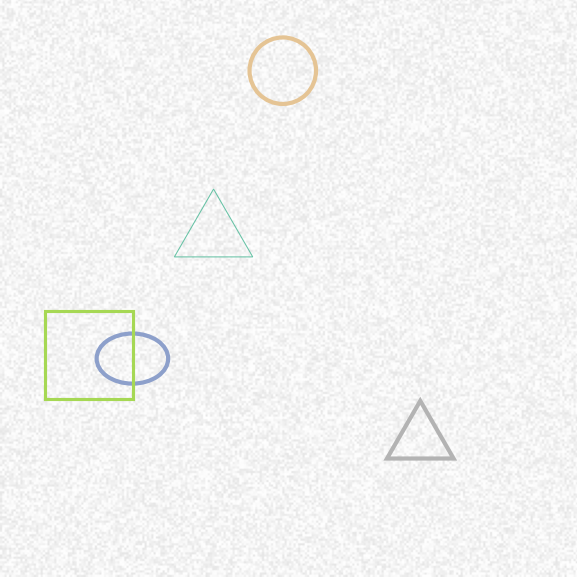[{"shape": "triangle", "thickness": 0.5, "radius": 0.39, "center": [0.37, 0.593]}, {"shape": "oval", "thickness": 2, "radius": 0.31, "center": [0.229, 0.378]}, {"shape": "square", "thickness": 1.5, "radius": 0.38, "center": [0.155, 0.384]}, {"shape": "circle", "thickness": 2, "radius": 0.29, "center": [0.49, 0.877]}, {"shape": "triangle", "thickness": 2, "radius": 0.33, "center": [0.728, 0.238]}]